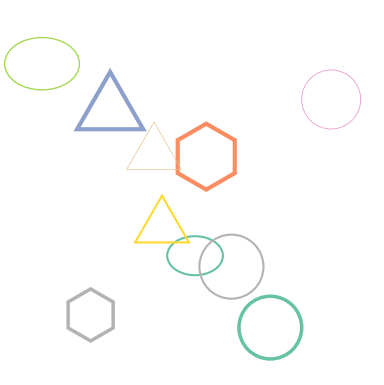[{"shape": "oval", "thickness": 1.5, "radius": 0.36, "center": [0.507, 0.336]}, {"shape": "circle", "thickness": 2.5, "radius": 0.41, "center": [0.702, 0.149]}, {"shape": "hexagon", "thickness": 3, "radius": 0.43, "center": [0.536, 0.593]}, {"shape": "triangle", "thickness": 3, "radius": 0.5, "center": [0.286, 0.714]}, {"shape": "circle", "thickness": 0.5, "radius": 0.38, "center": [0.86, 0.742]}, {"shape": "oval", "thickness": 1, "radius": 0.49, "center": [0.109, 0.835]}, {"shape": "triangle", "thickness": 1.5, "radius": 0.4, "center": [0.421, 0.411]}, {"shape": "triangle", "thickness": 0.5, "radius": 0.41, "center": [0.4, 0.601]}, {"shape": "circle", "thickness": 1.5, "radius": 0.42, "center": [0.601, 0.307]}, {"shape": "hexagon", "thickness": 2.5, "radius": 0.34, "center": [0.235, 0.182]}]